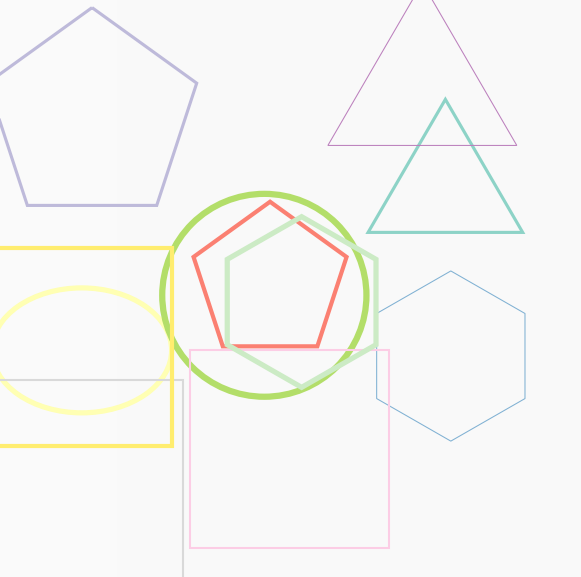[{"shape": "triangle", "thickness": 1.5, "radius": 0.77, "center": [0.766, 0.673]}, {"shape": "oval", "thickness": 2.5, "radius": 0.77, "center": [0.141, 0.392]}, {"shape": "pentagon", "thickness": 1.5, "radius": 0.95, "center": [0.158, 0.797]}, {"shape": "pentagon", "thickness": 2, "radius": 0.69, "center": [0.465, 0.511]}, {"shape": "hexagon", "thickness": 0.5, "radius": 0.74, "center": [0.776, 0.383]}, {"shape": "circle", "thickness": 3, "radius": 0.88, "center": [0.455, 0.488]}, {"shape": "square", "thickness": 1, "radius": 0.86, "center": [0.498, 0.222]}, {"shape": "square", "thickness": 1, "radius": 0.98, "center": [0.119, 0.145]}, {"shape": "triangle", "thickness": 0.5, "radius": 0.94, "center": [0.727, 0.841]}, {"shape": "hexagon", "thickness": 2.5, "radius": 0.74, "center": [0.519, 0.476]}, {"shape": "square", "thickness": 2, "radius": 0.85, "center": [0.125, 0.398]}]